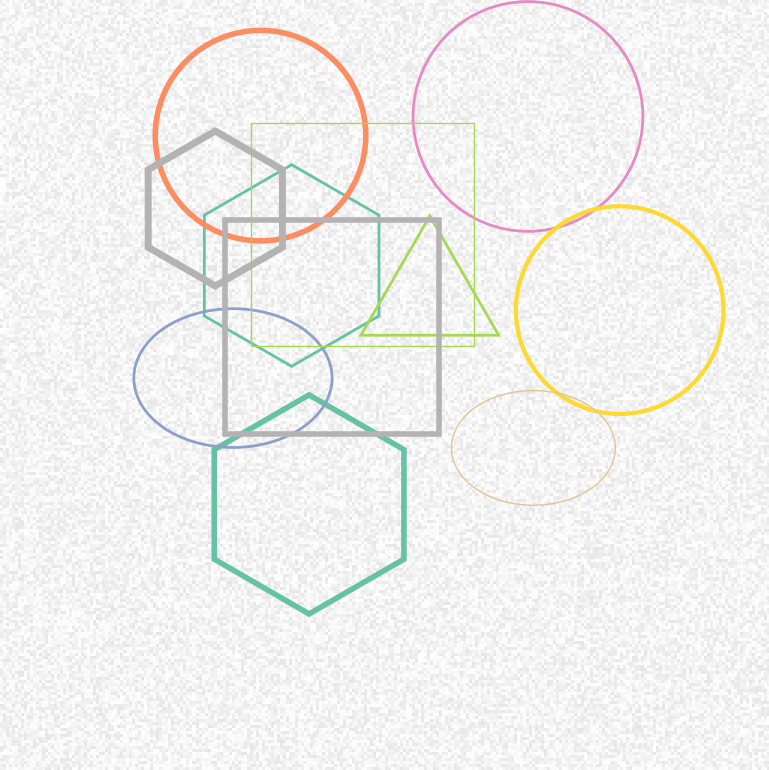[{"shape": "hexagon", "thickness": 2, "radius": 0.71, "center": [0.401, 0.345]}, {"shape": "hexagon", "thickness": 1, "radius": 0.65, "center": [0.379, 0.655]}, {"shape": "circle", "thickness": 2, "radius": 0.68, "center": [0.338, 0.824]}, {"shape": "oval", "thickness": 1, "radius": 0.64, "center": [0.303, 0.509]}, {"shape": "circle", "thickness": 1, "radius": 0.75, "center": [0.686, 0.849]}, {"shape": "triangle", "thickness": 1, "radius": 0.52, "center": [0.558, 0.616]}, {"shape": "square", "thickness": 0.5, "radius": 0.72, "center": [0.471, 0.695]}, {"shape": "circle", "thickness": 1.5, "radius": 0.67, "center": [0.805, 0.597]}, {"shape": "oval", "thickness": 0.5, "radius": 0.53, "center": [0.693, 0.418]}, {"shape": "hexagon", "thickness": 2.5, "radius": 0.5, "center": [0.28, 0.729]}, {"shape": "square", "thickness": 2, "radius": 0.69, "center": [0.431, 0.575]}]